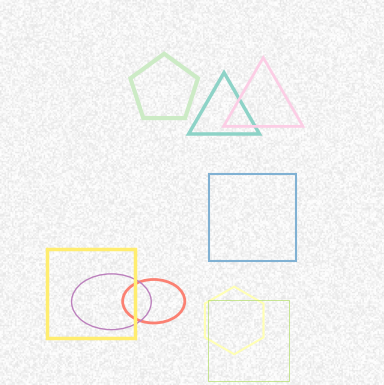[{"shape": "triangle", "thickness": 2.5, "radius": 0.53, "center": [0.582, 0.705]}, {"shape": "hexagon", "thickness": 1.5, "radius": 0.44, "center": [0.608, 0.168]}, {"shape": "oval", "thickness": 2, "radius": 0.4, "center": [0.399, 0.218]}, {"shape": "square", "thickness": 1.5, "radius": 0.56, "center": [0.655, 0.434]}, {"shape": "square", "thickness": 0.5, "radius": 0.53, "center": [0.647, 0.117]}, {"shape": "triangle", "thickness": 2, "radius": 0.59, "center": [0.684, 0.731]}, {"shape": "oval", "thickness": 1, "radius": 0.52, "center": [0.289, 0.216]}, {"shape": "pentagon", "thickness": 3, "radius": 0.46, "center": [0.426, 0.768]}, {"shape": "square", "thickness": 2.5, "radius": 0.57, "center": [0.237, 0.238]}]